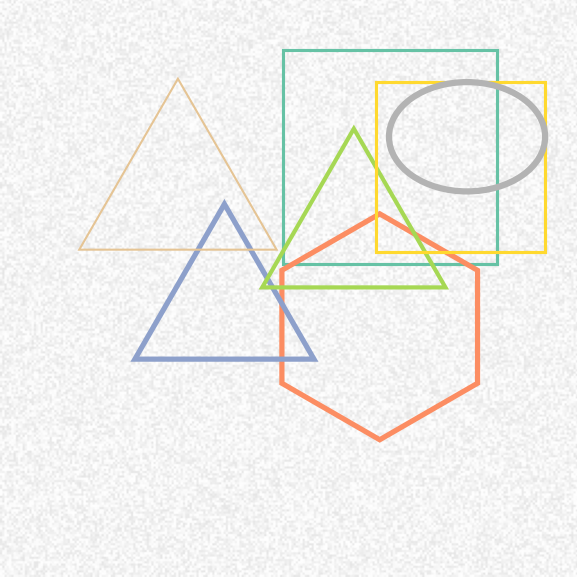[{"shape": "square", "thickness": 1.5, "radius": 0.92, "center": [0.676, 0.728]}, {"shape": "hexagon", "thickness": 2.5, "radius": 0.98, "center": [0.658, 0.433]}, {"shape": "triangle", "thickness": 2.5, "radius": 0.89, "center": [0.389, 0.467]}, {"shape": "triangle", "thickness": 2, "radius": 0.92, "center": [0.613, 0.593]}, {"shape": "square", "thickness": 1.5, "radius": 0.73, "center": [0.797, 0.71]}, {"shape": "triangle", "thickness": 1, "radius": 0.99, "center": [0.308, 0.665]}, {"shape": "oval", "thickness": 3, "radius": 0.68, "center": [0.809, 0.762]}]